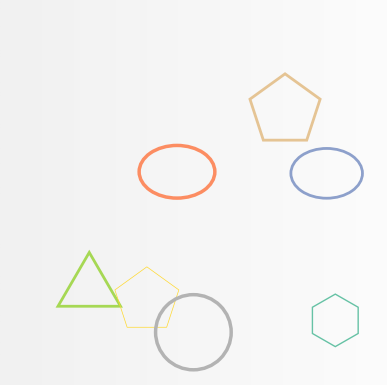[{"shape": "hexagon", "thickness": 1, "radius": 0.34, "center": [0.865, 0.168]}, {"shape": "oval", "thickness": 2.5, "radius": 0.49, "center": [0.457, 0.554]}, {"shape": "oval", "thickness": 2, "radius": 0.46, "center": [0.843, 0.55]}, {"shape": "triangle", "thickness": 2, "radius": 0.47, "center": [0.23, 0.251]}, {"shape": "pentagon", "thickness": 0.5, "radius": 0.43, "center": [0.379, 0.22]}, {"shape": "pentagon", "thickness": 2, "radius": 0.48, "center": [0.736, 0.713]}, {"shape": "circle", "thickness": 2.5, "radius": 0.49, "center": [0.499, 0.137]}]